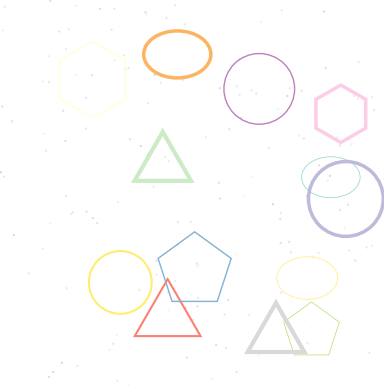[{"shape": "oval", "thickness": 0.5, "radius": 0.38, "center": [0.859, 0.54]}, {"shape": "hexagon", "thickness": 0.5, "radius": 0.49, "center": [0.241, 0.793]}, {"shape": "circle", "thickness": 2.5, "radius": 0.49, "center": [0.898, 0.483]}, {"shape": "triangle", "thickness": 1.5, "radius": 0.49, "center": [0.435, 0.176]}, {"shape": "pentagon", "thickness": 1, "radius": 0.5, "center": [0.506, 0.298]}, {"shape": "oval", "thickness": 2.5, "radius": 0.44, "center": [0.461, 0.859]}, {"shape": "pentagon", "thickness": 0.5, "radius": 0.38, "center": [0.809, 0.14]}, {"shape": "hexagon", "thickness": 2.5, "radius": 0.37, "center": [0.885, 0.704]}, {"shape": "triangle", "thickness": 3, "radius": 0.43, "center": [0.717, 0.128]}, {"shape": "circle", "thickness": 1, "radius": 0.46, "center": [0.673, 0.769]}, {"shape": "triangle", "thickness": 3, "radius": 0.42, "center": [0.423, 0.573]}, {"shape": "oval", "thickness": 0.5, "radius": 0.4, "center": [0.798, 0.278]}, {"shape": "circle", "thickness": 1.5, "radius": 0.41, "center": [0.313, 0.266]}]